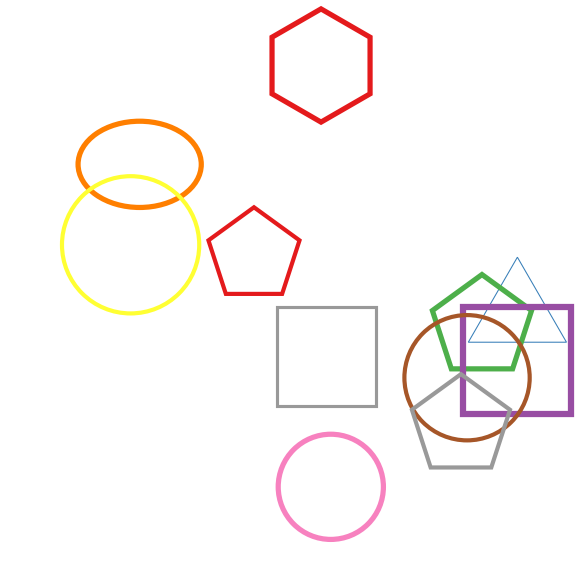[{"shape": "hexagon", "thickness": 2.5, "radius": 0.49, "center": [0.556, 0.886]}, {"shape": "pentagon", "thickness": 2, "radius": 0.41, "center": [0.44, 0.557]}, {"shape": "triangle", "thickness": 0.5, "radius": 0.49, "center": [0.896, 0.456]}, {"shape": "pentagon", "thickness": 2.5, "radius": 0.45, "center": [0.835, 0.433]}, {"shape": "square", "thickness": 3, "radius": 0.47, "center": [0.895, 0.375]}, {"shape": "oval", "thickness": 2.5, "radius": 0.53, "center": [0.242, 0.715]}, {"shape": "circle", "thickness": 2, "radius": 0.59, "center": [0.226, 0.575]}, {"shape": "circle", "thickness": 2, "radius": 0.54, "center": [0.809, 0.345]}, {"shape": "circle", "thickness": 2.5, "radius": 0.46, "center": [0.573, 0.156]}, {"shape": "square", "thickness": 1.5, "radius": 0.43, "center": [0.565, 0.382]}, {"shape": "pentagon", "thickness": 2, "radius": 0.45, "center": [0.798, 0.262]}]